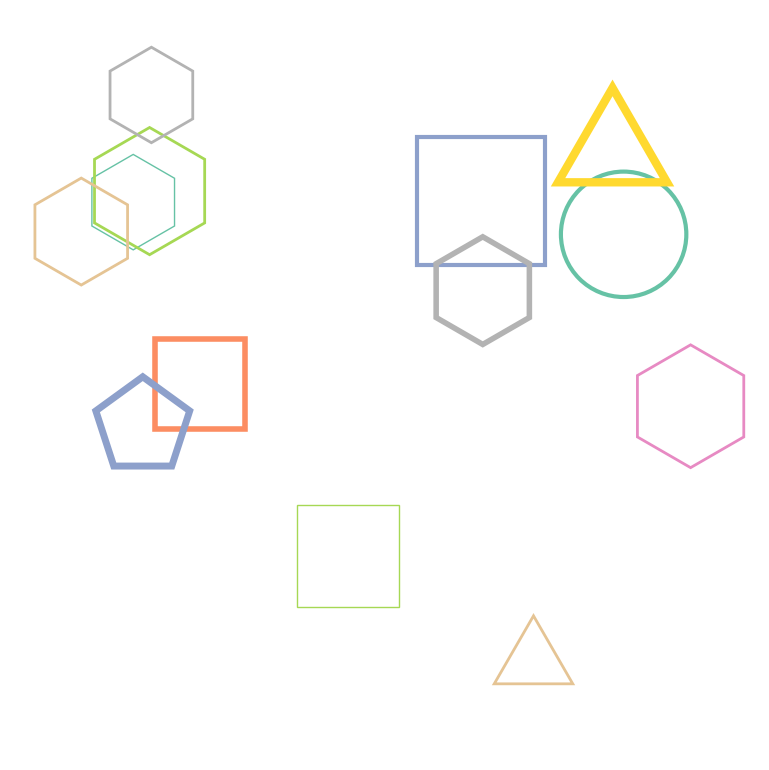[{"shape": "hexagon", "thickness": 0.5, "radius": 0.31, "center": [0.173, 0.737]}, {"shape": "circle", "thickness": 1.5, "radius": 0.41, "center": [0.81, 0.696]}, {"shape": "square", "thickness": 2, "radius": 0.29, "center": [0.259, 0.502]}, {"shape": "square", "thickness": 1.5, "radius": 0.42, "center": [0.625, 0.739]}, {"shape": "pentagon", "thickness": 2.5, "radius": 0.32, "center": [0.185, 0.447]}, {"shape": "hexagon", "thickness": 1, "radius": 0.4, "center": [0.897, 0.472]}, {"shape": "square", "thickness": 0.5, "radius": 0.33, "center": [0.452, 0.278]}, {"shape": "hexagon", "thickness": 1, "radius": 0.41, "center": [0.194, 0.752]}, {"shape": "triangle", "thickness": 3, "radius": 0.41, "center": [0.796, 0.804]}, {"shape": "hexagon", "thickness": 1, "radius": 0.35, "center": [0.106, 0.699]}, {"shape": "triangle", "thickness": 1, "radius": 0.29, "center": [0.693, 0.141]}, {"shape": "hexagon", "thickness": 1, "radius": 0.31, "center": [0.197, 0.877]}, {"shape": "hexagon", "thickness": 2, "radius": 0.35, "center": [0.627, 0.623]}]